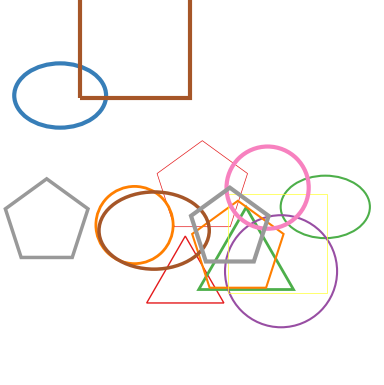[{"shape": "triangle", "thickness": 1, "radius": 0.58, "center": [0.481, 0.271]}, {"shape": "pentagon", "thickness": 0.5, "radius": 0.62, "center": [0.525, 0.511]}, {"shape": "oval", "thickness": 3, "radius": 0.6, "center": [0.156, 0.752]}, {"shape": "triangle", "thickness": 2, "radius": 0.71, "center": [0.639, 0.319]}, {"shape": "oval", "thickness": 1.5, "radius": 0.58, "center": [0.845, 0.463]}, {"shape": "circle", "thickness": 1.5, "radius": 0.73, "center": [0.73, 0.295]}, {"shape": "circle", "thickness": 2, "radius": 0.5, "center": [0.349, 0.416]}, {"shape": "pentagon", "thickness": 1.5, "radius": 0.62, "center": [0.618, 0.354]}, {"shape": "square", "thickness": 0.5, "radius": 0.64, "center": [0.72, 0.366]}, {"shape": "oval", "thickness": 2.5, "radius": 0.72, "center": [0.4, 0.401]}, {"shape": "square", "thickness": 3, "radius": 0.71, "center": [0.35, 0.888]}, {"shape": "circle", "thickness": 3, "radius": 0.53, "center": [0.695, 0.513]}, {"shape": "pentagon", "thickness": 2.5, "radius": 0.56, "center": [0.121, 0.423]}, {"shape": "pentagon", "thickness": 3, "radius": 0.53, "center": [0.597, 0.407]}]